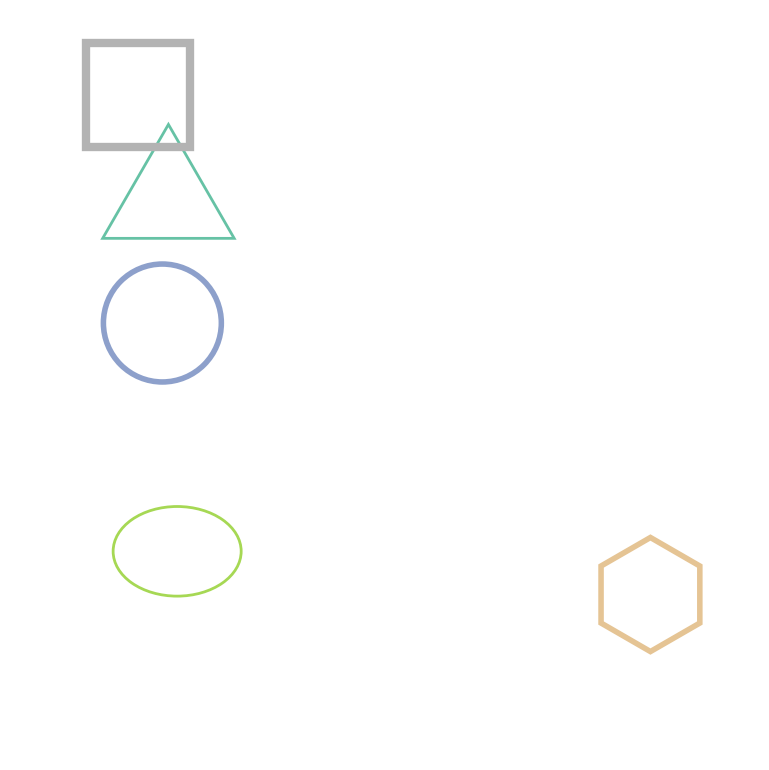[{"shape": "triangle", "thickness": 1, "radius": 0.49, "center": [0.219, 0.74]}, {"shape": "circle", "thickness": 2, "radius": 0.38, "center": [0.211, 0.581]}, {"shape": "oval", "thickness": 1, "radius": 0.42, "center": [0.23, 0.284]}, {"shape": "hexagon", "thickness": 2, "radius": 0.37, "center": [0.845, 0.228]}, {"shape": "square", "thickness": 3, "radius": 0.34, "center": [0.18, 0.877]}]